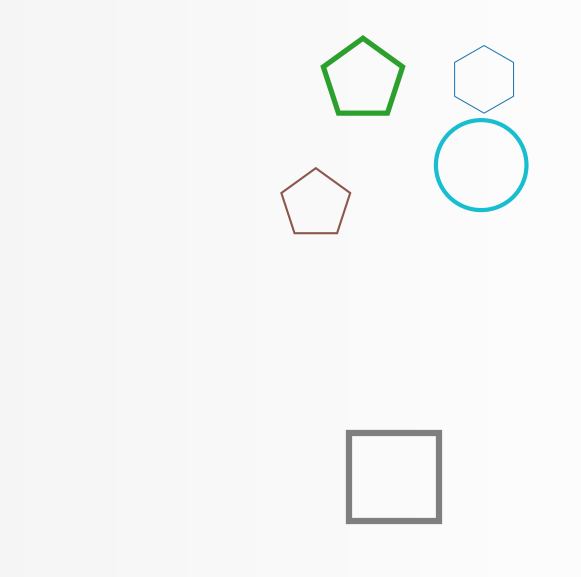[{"shape": "hexagon", "thickness": 0.5, "radius": 0.29, "center": [0.833, 0.862]}, {"shape": "pentagon", "thickness": 2.5, "radius": 0.36, "center": [0.624, 0.861]}, {"shape": "pentagon", "thickness": 1, "radius": 0.31, "center": [0.543, 0.646]}, {"shape": "square", "thickness": 3, "radius": 0.38, "center": [0.678, 0.173]}, {"shape": "circle", "thickness": 2, "radius": 0.39, "center": [0.828, 0.713]}]